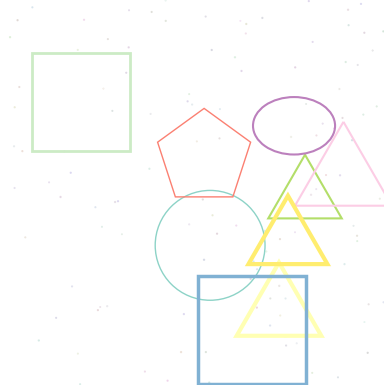[{"shape": "circle", "thickness": 1, "radius": 0.71, "center": [0.546, 0.363]}, {"shape": "triangle", "thickness": 3, "radius": 0.63, "center": [0.725, 0.191]}, {"shape": "pentagon", "thickness": 1, "radius": 0.64, "center": [0.53, 0.591]}, {"shape": "square", "thickness": 2.5, "radius": 0.7, "center": [0.654, 0.143]}, {"shape": "triangle", "thickness": 1.5, "radius": 0.55, "center": [0.792, 0.488]}, {"shape": "triangle", "thickness": 1.5, "radius": 0.73, "center": [0.892, 0.538]}, {"shape": "oval", "thickness": 1.5, "radius": 0.53, "center": [0.764, 0.673]}, {"shape": "square", "thickness": 2, "radius": 0.64, "center": [0.211, 0.736]}, {"shape": "triangle", "thickness": 3, "radius": 0.59, "center": [0.748, 0.373]}]